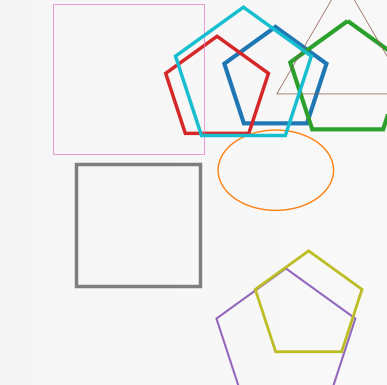[{"shape": "pentagon", "thickness": 3, "radius": 0.69, "center": [0.711, 0.792]}, {"shape": "oval", "thickness": 1, "radius": 0.74, "center": [0.712, 0.558]}, {"shape": "pentagon", "thickness": 3, "radius": 0.78, "center": [0.897, 0.79]}, {"shape": "pentagon", "thickness": 2.5, "radius": 0.7, "center": [0.56, 0.766]}, {"shape": "pentagon", "thickness": 1.5, "radius": 0.94, "center": [0.738, 0.114]}, {"shape": "triangle", "thickness": 0.5, "radius": 0.98, "center": [0.885, 0.854]}, {"shape": "square", "thickness": 0.5, "radius": 0.97, "center": [0.332, 0.795]}, {"shape": "square", "thickness": 2.5, "radius": 0.8, "center": [0.357, 0.416]}, {"shape": "pentagon", "thickness": 2, "radius": 0.72, "center": [0.796, 0.204]}, {"shape": "pentagon", "thickness": 2.5, "radius": 0.92, "center": [0.628, 0.797]}]